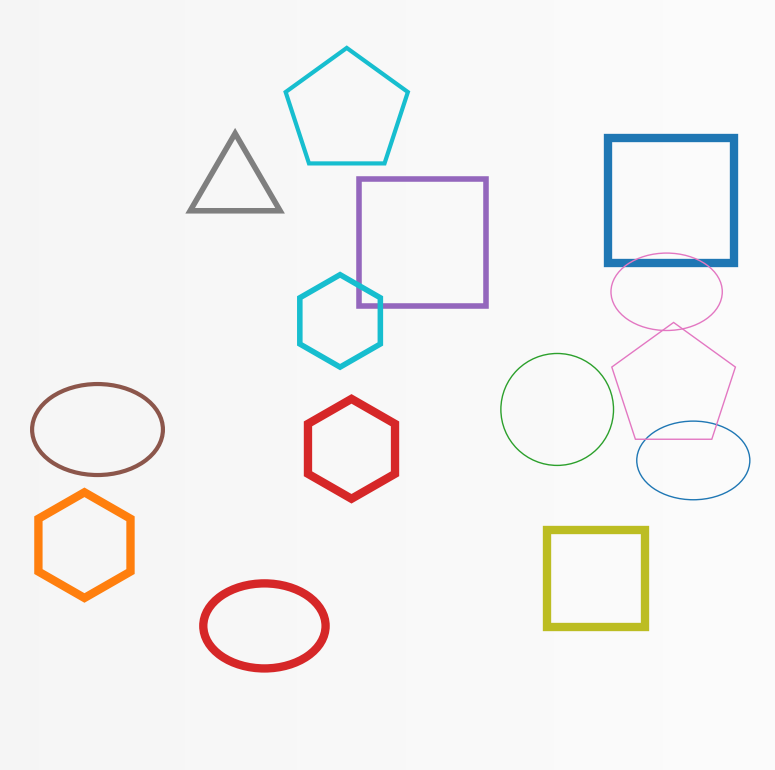[{"shape": "oval", "thickness": 0.5, "radius": 0.36, "center": [0.895, 0.402]}, {"shape": "square", "thickness": 3, "radius": 0.41, "center": [0.866, 0.74]}, {"shape": "hexagon", "thickness": 3, "radius": 0.34, "center": [0.109, 0.292]}, {"shape": "circle", "thickness": 0.5, "radius": 0.36, "center": [0.719, 0.468]}, {"shape": "oval", "thickness": 3, "radius": 0.39, "center": [0.341, 0.187]}, {"shape": "hexagon", "thickness": 3, "radius": 0.32, "center": [0.454, 0.417]}, {"shape": "square", "thickness": 2, "radius": 0.41, "center": [0.545, 0.685]}, {"shape": "oval", "thickness": 1.5, "radius": 0.42, "center": [0.126, 0.442]}, {"shape": "pentagon", "thickness": 0.5, "radius": 0.42, "center": [0.869, 0.497]}, {"shape": "oval", "thickness": 0.5, "radius": 0.36, "center": [0.86, 0.621]}, {"shape": "triangle", "thickness": 2, "radius": 0.33, "center": [0.303, 0.76]}, {"shape": "square", "thickness": 3, "radius": 0.32, "center": [0.769, 0.249]}, {"shape": "pentagon", "thickness": 1.5, "radius": 0.41, "center": [0.447, 0.855]}, {"shape": "hexagon", "thickness": 2, "radius": 0.3, "center": [0.439, 0.583]}]